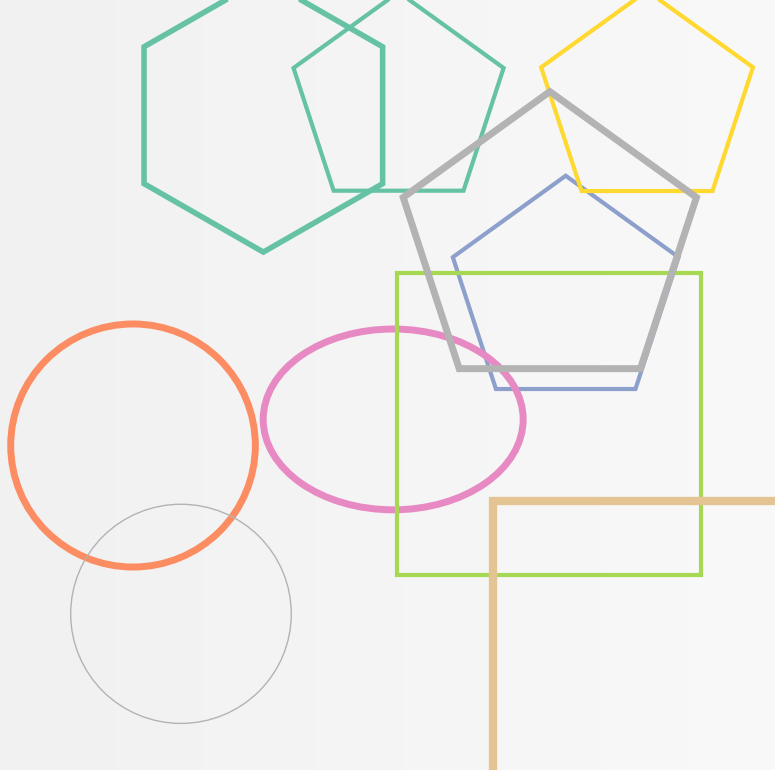[{"shape": "hexagon", "thickness": 2, "radius": 0.89, "center": [0.34, 0.85]}, {"shape": "pentagon", "thickness": 1.5, "radius": 0.71, "center": [0.514, 0.868]}, {"shape": "circle", "thickness": 2.5, "radius": 0.79, "center": [0.172, 0.421]}, {"shape": "pentagon", "thickness": 1.5, "radius": 0.77, "center": [0.73, 0.619]}, {"shape": "oval", "thickness": 2.5, "radius": 0.84, "center": [0.507, 0.455]}, {"shape": "square", "thickness": 1.5, "radius": 0.98, "center": [0.708, 0.449]}, {"shape": "pentagon", "thickness": 1.5, "radius": 0.72, "center": [0.835, 0.868]}, {"shape": "square", "thickness": 3, "radius": 0.95, "center": [0.827, 0.16]}, {"shape": "circle", "thickness": 0.5, "radius": 0.71, "center": [0.234, 0.203]}, {"shape": "pentagon", "thickness": 2.5, "radius": 0.99, "center": [0.709, 0.682]}]